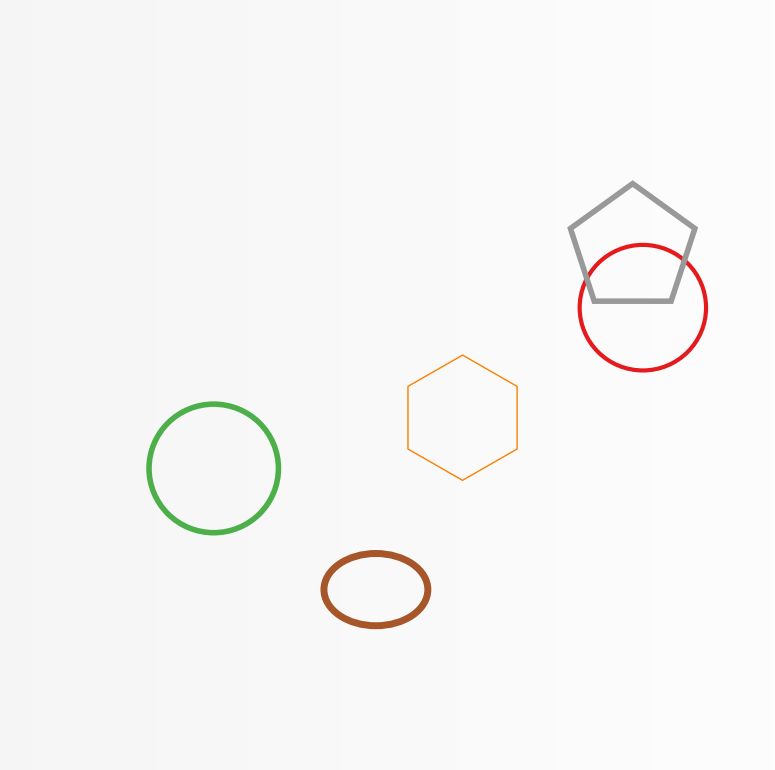[{"shape": "circle", "thickness": 1.5, "radius": 0.41, "center": [0.829, 0.6]}, {"shape": "circle", "thickness": 2, "radius": 0.42, "center": [0.276, 0.392]}, {"shape": "hexagon", "thickness": 0.5, "radius": 0.41, "center": [0.597, 0.458]}, {"shape": "oval", "thickness": 2.5, "radius": 0.34, "center": [0.485, 0.234]}, {"shape": "pentagon", "thickness": 2, "radius": 0.42, "center": [0.816, 0.677]}]